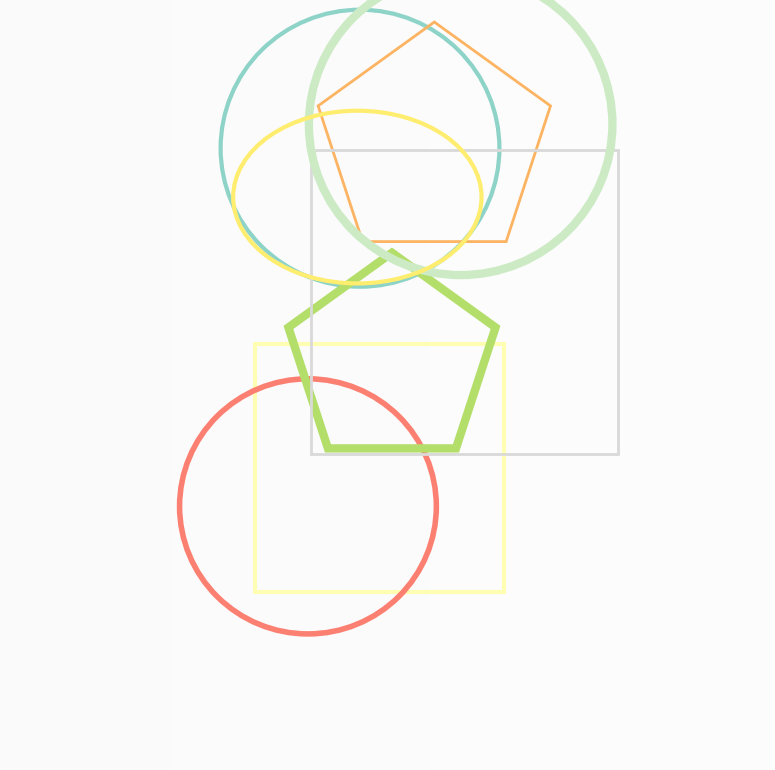[{"shape": "circle", "thickness": 1.5, "radius": 0.9, "center": [0.465, 0.808]}, {"shape": "square", "thickness": 1.5, "radius": 0.8, "center": [0.49, 0.393]}, {"shape": "circle", "thickness": 2, "radius": 0.83, "center": [0.397, 0.342]}, {"shape": "pentagon", "thickness": 1, "radius": 0.79, "center": [0.56, 0.814]}, {"shape": "pentagon", "thickness": 3, "radius": 0.7, "center": [0.506, 0.531]}, {"shape": "square", "thickness": 1, "radius": 0.99, "center": [0.599, 0.608]}, {"shape": "circle", "thickness": 3, "radius": 0.98, "center": [0.594, 0.839]}, {"shape": "oval", "thickness": 1.5, "radius": 0.8, "center": [0.461, 0.744]}]